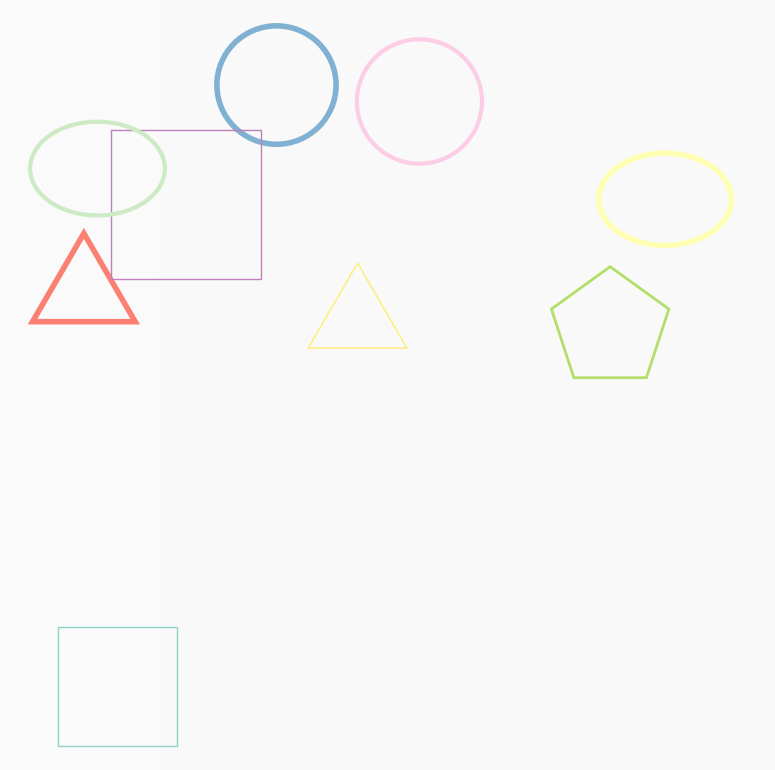[{"shape": "square", "thickness": 0.5, "radius": 0.38, "center": [0.152, 0.109]}, {"shape": "oval", "thickness": 2, "radius": 0.43, "center": [0.858, 0.741]}, {"shape": "triangle", "thickness": 2, "radius": 0.38, "center": [0.108, 0.62]}, {"shape": "circle", "thickness": 2, "radius": 0.38, "center": [0.357, 0.89]}, {"shape": "pentagon", "thickness": 1, "radius": 0.4, "center": [0.787, 0.574]}, {"shape": "circle", "thickness": 1.5, "radius": 0.4, "center": [0.541, 0.868]}, {"shape": "square", "thickness": 0.5, "radius": 0.48, "center": [0.24, 0.734]}, {"shape": "oval", "thickness": 1.5, "radius": 0.43, "center": [0.126, 0.781]}, {"shape": "triangle", "thickness": 0.5, "radius": 0.37, "center": [0.461, 0.585]}]